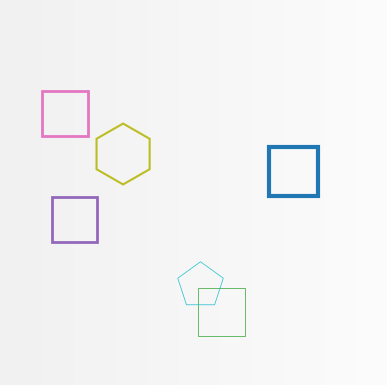[{"shape": "square", "thickness": 3, "radius": 0.32, "center": [0.758, 0.555]}, {"shape": "square", "thickness": 0.5, "radius": 0.31, "center": [0.571, 0.19]}, {"shape": "square", "thickness": 2, "radius": 0.29, "center": [0.192, 0.431]}, {"shape": "square", "thickness": 2, "radius": 0.3, "center": [0.167, 0.705]}, {"shape": "hexagon", "thickness": 1.5, "radius": 0.4, "center": [0.318, 0.6]}, {"shape": "pentagon", "thickness": 0.5, "radius": 0.31, "center": [0.518, 0.258]}]